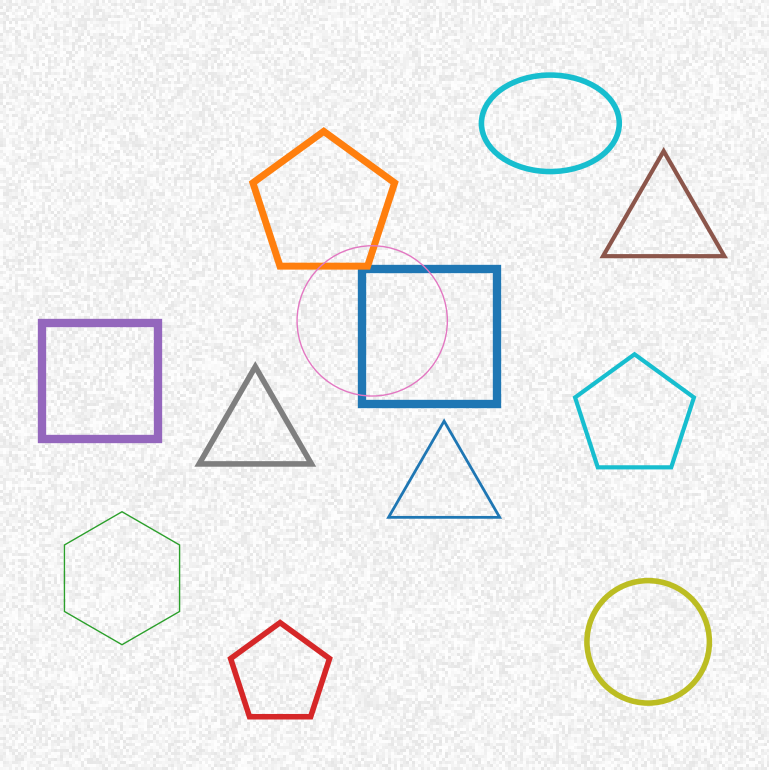[{"shape": "square", "thickness": 3, "radius": 0.44, "center": [0.558, 0.563]}, {"shape": "triangle", "thickness": 1, "radius": 0.42, "center": [0.577, 0.37]}, {"shape": "pentagon", "thickness": 2.5, "radius": 0.48, "center": [0.42, 0.733]}, {"shape": "hexagon", "thickness": 0.5, "radius": 0.43, "center": [0.158, 0.249]}, {"shape": "pentagon", "thickness": 2, "radius": 0.34, "center": [0.364, 0.124]}, {"shape": "square", "thickness": 3, "radius": 0.38, "center": [0.13, 0.505]}, {"shape": "triangle", "thickness": 1.5, "radius": 0.45, "center": [0.862, 0.713]}, {"shape": "circle", "thickness": 0.5, "radius": 0.49, "center": [0.483, 0.583]}, {"shape": "triangle", "thickness": 2, "radius": 0.42, "center": [0.332, 0.44]}, {"shape": "circle", "thickness": 2, "radius": 0.4, "center": [0.842, 0.166]}, {"shape": "oval", "thickness": 2, "radius": 0.45, "center": [0.715, 0.84]}, {"shape": "pentagon", "thickness": 1.5, "radius": 0.41, "center": [0.824, 0.459]}]